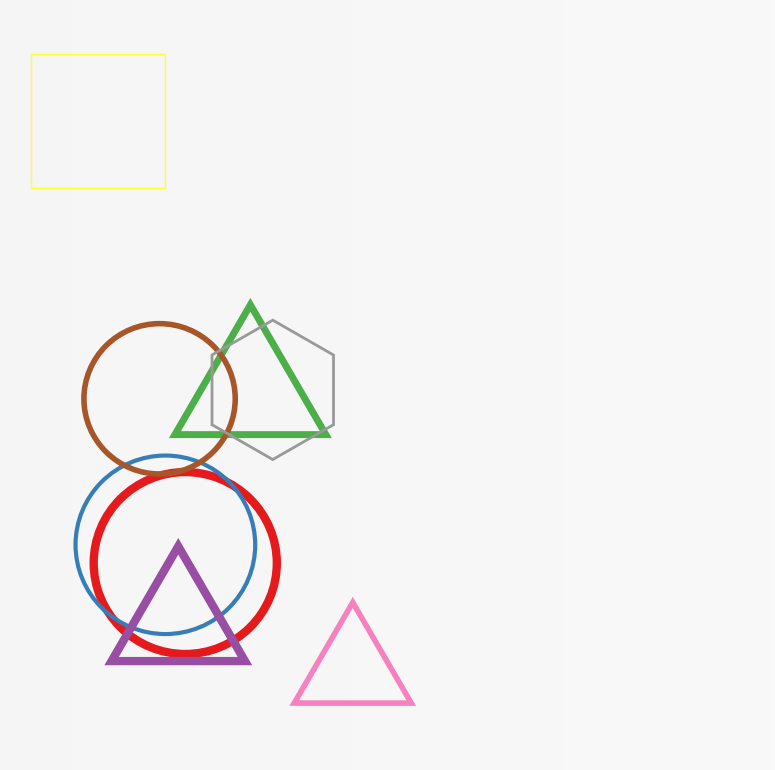[{"shape": "circle", "thickness": 3, "radius": 0.59, "center": [0.239, 0.269]}, {"shape": "circle", "thickness": 1.5, "radius": 0.58, "center": [0.213, 0.292]}, {"shape": "triangle", "thickness": 2.5, "radius": 0.56, "center": [0.323, 0.492]}, {"shape": "triangle", "thickness": 3, "radius": 0.5, "center": [0.23, 0.191]}, {"shape": "square", "thickness": 0.5, "radius": 0.43, "center": [0.127, 0.843]}, {"shape": "circle", "thickness": 2, "radius": 0.49, "center": [0.206, 0.482]}, {"shape": "triangle", "thickness": 2, "radius": 0.44, "center": [0.455, 0.13]}, {"shape": "hexagon", "thickness": 1, "radius": 0.45, "center": [0.352, 0.494]}]